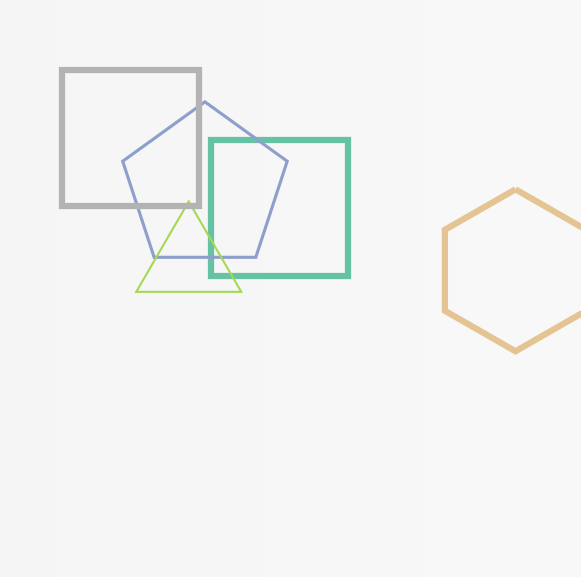[{"shape": "square", "thickness": 3, "radius": 0.59, "center": [0.481, 0.639]}, {"shape": "pentagon", "thickness": 1.5, "radius": 0.74, "center": [0.353, 0.674]}, {"shape": "triangle", "thickness": 1, "radius": 0.52, "center": [0.325, 0.546]}, {"shape": "hexagon", "thickness": 3, "radius": 0.7, "center": [0.887, 0.531]}, {"shape": "square", "thickness": 3, "radius": 0.59, "center": [0.225, 0.761]}]